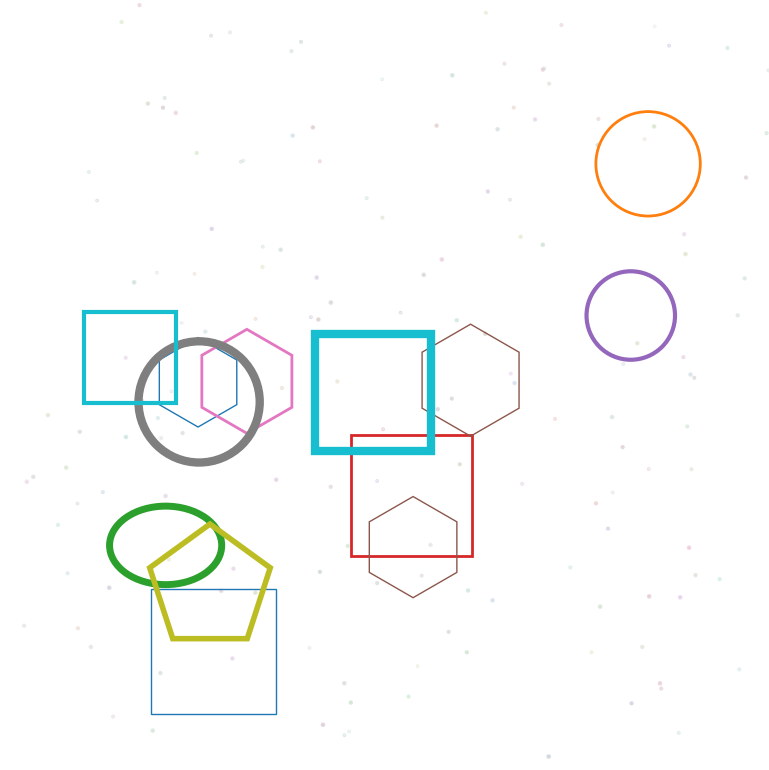[{"shape": "square", "thickness": 0.5, "radius": 0.4, "center": [0.277, 0.154]}, {"shape": "hexagon", "thickness": 0.5, "radius": 0.29, "center": [0.257, 0.503]}, {"shape": "circle", "thickness": 1, "radius": 0.34, "center": [0.842, 0.787]}, {"shape": "oval", "thickness": 2.5, "radius": 0.36, "center": [0.215, 0.292]}, {"shape": "square", "thickness": 1, "radius": 0.39, "center": [0.534, 0.357]}, {"shape": "circle", "thickness": 1.5, "radius": 0.29, "center": [0.819, 0.59]}, {"shape": "hexagon", "thickness": 0.5, "radius": 0.36, "center": [0.611, 0.506]}, {"shape": "hexagon", "thickness": 0.5, "radius": 0.33, "center": [0.536, 0.289]}, {"shape": "hexagon", "thickness": 1, "radius": 0.34, "center": [0.321, 0.505]}, {"shape": "circle", "thickness": 3, "radius": 0.39, "center": [0.259, 0.478]}, {"shape": "pentagon", "thickness": 2, "radius": 0.41, "center": [0.273, 0.237]}, {"shape": "square", "thickness": 3, "radius": 0.38, "center": [0.484, 0.49]}, {"shape": "square", "thickness": 1.5, "radius": 0.3, "center": [0.169, 0.536]}]